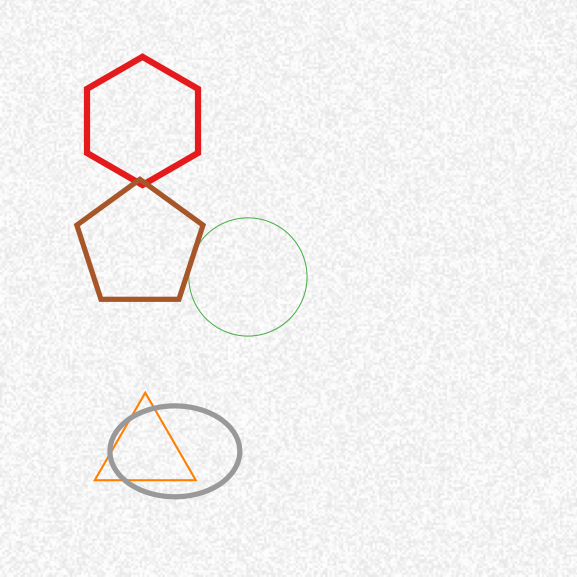[{"shape": "hexagon", "thickness": 3, "radius": 0.55, "center": [0.247, 0.79]}, {"shape": "circle", "thickness": 0.5, "radius": 0.51, "center": [0.429, 0.52]}, {"shape": "triangle", "thickness": 1, "radius": 0.51, "center": [0.252, 0.218]}, {"shape": "pentagon", "thickness": 2.5, "radius": 0.57, "center": [0.242, 0.574]}, {"shape": "oval", "thickness": 2.5, "radius": 0.56, "center": [0.303, 0.218]}]